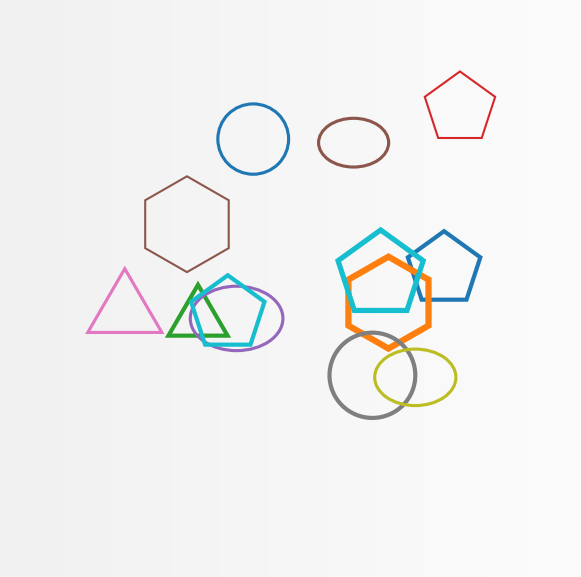[{"shape": "pentagon", "thickness": 2, "radius": 0.33, "center": [0.764, 0.533]}, {"shape": "circle", "thickness": 1.5, "radius": 0.3, "center": [0.436, 0.758]}, {"shape": "hexagon", "thickness": 3, "radius": 0.4, "center": [0.668, 0.475]}, {"shape": "triangle", "thickness": 2, "radius": 0.29, "center": [0.341, 0.447]}, {"shape": "pentagon", "thickness": 1, "radius": 0.32, "center": [0.791, 0.812]}, {"shape": "oval", "thickness": 1.5, "radius": 0.4, "center": [0.407, 0.448]}, {"shape": "oval", "thickness": 1.5, "radius": 0.3, "center": [0.608, 0.752]}, {"shape": "hexagon", "thickness": 1, "radius": 0.41, "center": [0.322, 0.611]}, {"shape": "triangle", "thickness": 1.5, "radius": 0.37, "center": [0.215, 0.46]}, {"shape": "circle", "thickness": 2, "radius": 0.37, "center": [0.641, 0.349]}, {"shape": "oval", "thickness": 1.5, "radius": 0.35, "center": [0.714, 0.346]}, {"shape": "pentagon", "thickness": 2.5, "radius": 0.39, "center": [0.655, 0.524]}, {"shape": "pentagon", "thickness": 2, "radius": 0.33, "center": [0.392, 0.456]}]